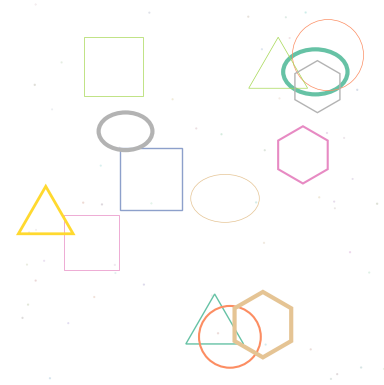[{"shape": "triangle", "thickness": 1, "radius": 0.43, "center": [0.558, 0.15]}, {"shape": "oval", "thickness": 3, "radius": 0.42, "center": [0.819, 0.813]}, {"shape": "circle", "thickness": 0.5, "radius": 0.46, "center": [0.852, 0.857]}, {"shape": "circle", "thickness": 1.5, "radius": 0.4, "center": [0.597, 0.125]}, {"shape": "square", "thickness": 1, "radius": 0.41, "center": [0.393, 0.535]}, {"shape": "hexagon", "thickness": 1.5, "radius": 0.37, "center": [0.787, 0.598]}, {"shape": "square", "thickness": 0.5, "radius": 0.36, "center": [0.237, 0.37]}, {"shape": "triangle", "thickness": 0.5, "radius": 0.44, "center": [0.723, 0.815]}, {"shape": "square", "thickness": 0.5, "radius": 0.38, "center": [0.294, 0.827]}, {"shape": "triangle", "thickness": 2, "radius": 0.41, "center": [0.119, 0.434]}, {"shape": "hexagon", "thickness": 3, "radius": 0.42, "center": [0.683, 0.157]}, {"shape": "oval", "thickness": 0.5, "radius": 0.45, "center": [0.584, 0.485]}, {"shape": "oval", "thickness": 3, "radius": 0.35, "center": [0.326, 0.659]}, {"shape": "hexagon", "thickness": 1, "radius": 0.34, "center": [0.824, 0.775]}]